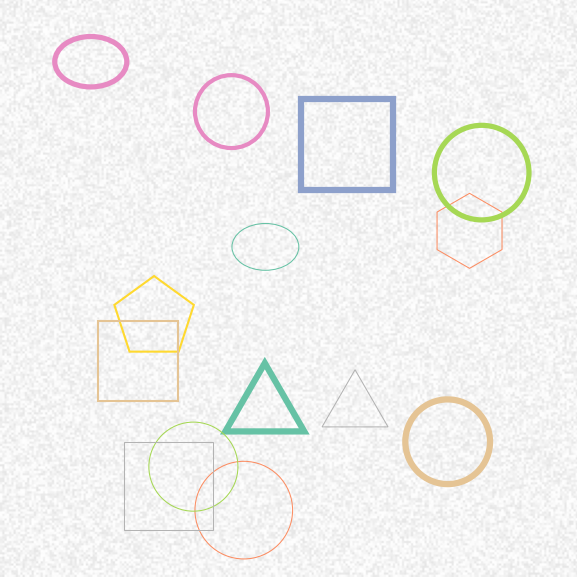[{"shape": "triangle", "thickness": 3, "radius": 0.39, "center": [0.459, 0.292]}, {"shape": "oval", "thickness": 0.5, "radius": 0.29, "center": [0.46, 0.572]}, {"shape": "hexagon", "thickness": 0.5, "radius": 0.32, "center": [0.813, 0.599]}, {"shape": "circle", "thickness": 0.5, "radius": 0.42, "center": [0.422, 0.116]}, {"shape": "square", "thickness": 3, "radius": 0.4, "center": [0.6, 0.749]}, {"shape": "circle", "thickness": 2, "radius": 0.32, "center": [0.401, 0.806]}, {"shape": "oval", "thickness": 2.5, "radius": 0.31, "center": [0.157, 0.892]}, {"shape": "circle", "thickness": 2.5, "radius": 0.41, "center": [0.834, 0.7]}, {"shape": "circle", "thickness": 0.5, "radius": 0.39, "center": [0.335, 0.191]}, {"shape": "pentagon", "thickness": 1, "radius": 0.36, "center": [0.267, 0.449]}, {"shape": "circle", "thickness": 3, "radius": 0.37, "center": [0.775, 0.234]}, {"shape": "square", "thickness": 1, "radius": 0.35, "center": [0.238, 0.374]}, {"shape": "square", "thickness": 0.5, "radius": 0.38, "center": [0.292, 0.158]}, {"shape": "triangle", "thickness": 0.5, "radius": 0.33, "center": [0.615, 0.293]}]